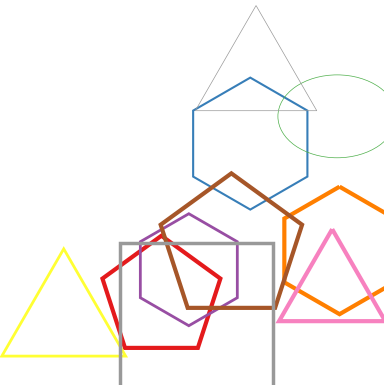[{"shape": "pentagon", "thickness": 3, "radius": 0.81, "center": [0.419, 0.227]}, {"shape": "hexagon", "thickness": 1.5, "radius": 0.86, "center": [0.65, 0.627]}, {"shape": "oval", "thickness": 0.5, "radius": 0.77, "center": [0.876, 0.698]}, {"shape": "hexagon", "thickness": 2, "radius": 0.73, "center": [0.49, 0.299]}, {"shape": "hexagon", "thickness": 3, "radius": 0.83, "center": [0.882, 0.35]}, {"shape": "triangle", "thickness": 2, "radius": 0.93, "center": [0.166, 0.168]}, {"shape": "pentagon", "thickness": 3, "radius": 0.97, "center": [0.601, 0.357]}, {"shape": "triangle", "thickness": 3, "radius": 0.8, "center": [0.863, 0.245]}, {"shape": "triangle", "thickness": 0.5, "radius": 0.91, "center": [0.665, 0.804]}, {"shape": "square", "thickness": 2.5, "radius": 0.99, "center": [0.511, 0.17]}]